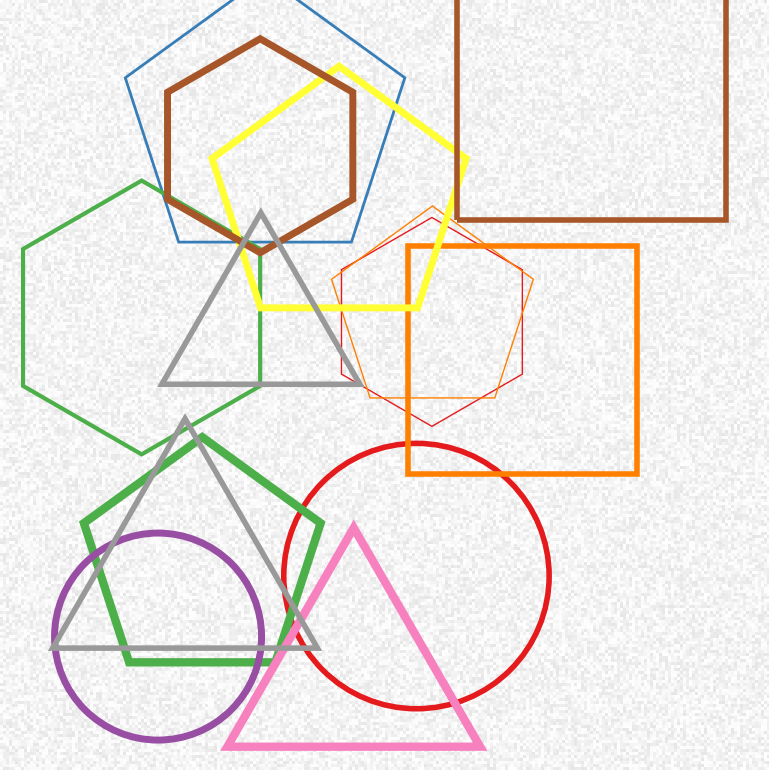[{"shape": "hexagon", "thickness": 0.5, "radius": 0.68, "center": [0.561, 0.582]}, {"shape": "circle", "thickness": 2, "radius": 0.86, "center": [0.541, 0.252]}, {"shape": "pentagon", "thickness": 1, "radius": 0.95, "center": [0.344, 0.84]}, {"shape": "pentagon", "thickness": 3, "radius": 0.81, "center": [0.263, 0.271]}, {"shape": "hexagon", "thickness": 1.5, "radius": 0.89, "center": [0.184, 0.588]}, {"shape": "circle", "thickness": 2.5, "radius": 0.67, "center": [0.205, 0.173]}, {"shape": "square", "thickness": 2, "radius": 0.74, "center": [0.679, 0.533]}, {"shape": "pentagon", "thickness": 0.5, "radius": 0.69, "center": [0.562, 0.595]}, {"shape": "pentagon", "thickness": 2.5, "radius": 0.87, "center": [0.44, 0.741]}, {"shape": "square", "thickness": 2, "radius": 0.88, "center": [0.768, 0.89]}, {"shape": "hexagon", "thickness": 2.5, "radius": 0.69, "center": [0.338, 0.811]}, {"shape": "triangle", "thickness": 3, "radius": 0.95, "center": [0.459, 0.125]}, {"shape": "triangle", "thickness": 2, "radius": 0.74, "center": [0.339, 0.575]}, {"shape": "triangle", "thickness": 2, "radius": 0.99, "center": [0.24, 0.258]}]